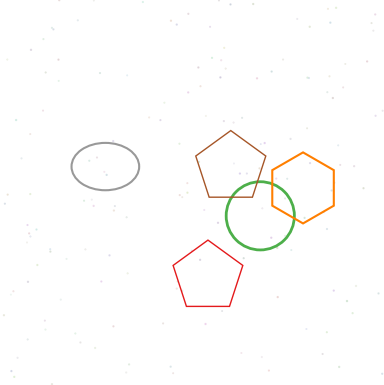[{"shape": "pentagon", "thickness": 1, "radius": 0.48, "center": [0.54, 0.281]}, {"shape": "circle", "thickness": 2, "radius": 0.44, "center": [0.676, 0.439]}, {"shape": "hexagon", "thickness": 1.5, "radius": 0.46, "center": [0.787, 0.512]}, {"shape": "pentagon", "thickness": 1, "radius": 0.48, "center": [0.599, 0.565]}, {"shape": "oval", "thickness": 1.5, "radius": 0.44, "center": [0.274, 0.567]}]